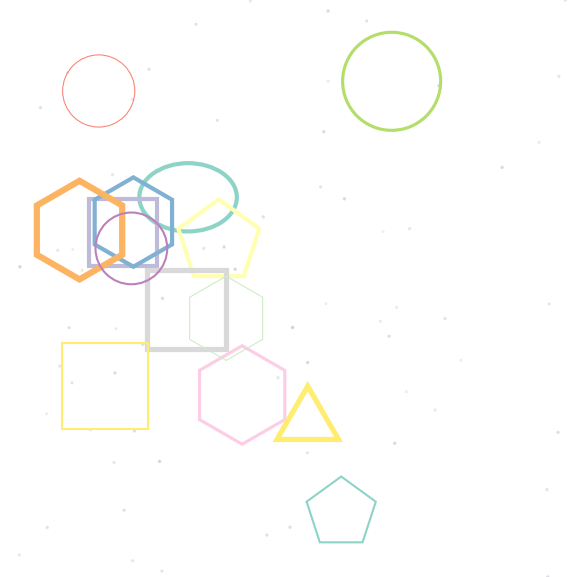[{"shape": "oval", "thickness": 2, "radius": 0.42, "center": [0.326, 0.657]}, {"shape": "pentagon", "thickness": 1, "radius": 0.31, "center": [0.591, 0.111]}, {"shape": "pentagon", "thickness": 2, "radius": 0.37, "center": [0.379, 0.58]}, {"shape": "square", "thickness": 2, "radius": 0.29, "center": [0.213, 0.597]}, {"shape": "circle", "thickness": 0.5, "radius": 0.31, "center": [0.171, 0.842]}, {"shape": "hexagon", "thickness": 2, "radius": 0.39, "center": [0.231, 0.615]}, {"shape": "hexagon", "thickness": 3, "radius": 0.43, "center": [0.138, 0.601]}, {"shape": "circle", "thickness": 1.5, "radius": 0.42, "center": [0.678, 0.858]}, {"shape": "hexagon", "thickness": 1.5, "radius": 0.43, "center": [0.419, 0.315]}, {"shape": "square", "thickness": 2.5, "radius": 0.34, "center": [0.323, 0.463]}, {"shape": "circle", "thickness": 1, "radius": 0.31, "center": [0.227, 0.569]}, {"shape": "hexagon", "thickness": 0.5, "radius": 0.36, "center": [0.392, 0.448]}, {"shape": "square", "thickness": 1, "radius": 0.37, "center": [0.183, 0.332]}, {"shape": "triangle", "thickness": 2.5, "radius": 0.31, "center": [0.533, 0.269]}]